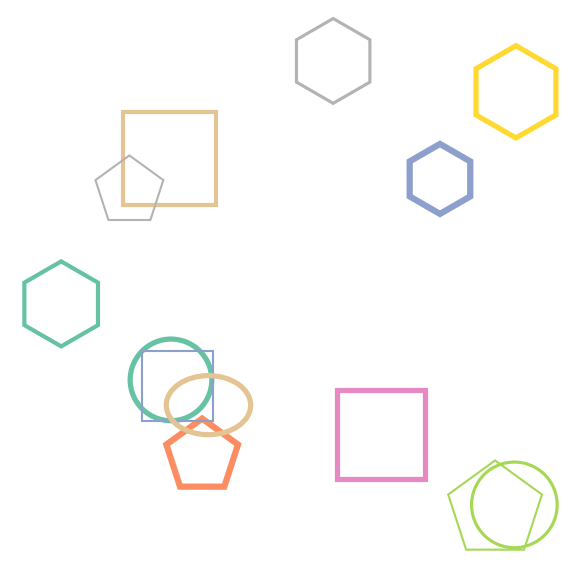[{"shape": "hexagon", "thickness": 2, "radius": 0.37, "center": [0.106, 0.473]}, {"shape": "circle", "thickness": 2.5, "radius": 0.35, "center": [0.296, 0.341]}, {"shape": "pentagon", "thickness": 3, "radius": 0.33, "center": [0.35, 0.209]}, {"shape": "square", "thickness": 1, "radius": 0.3, "center": [0.307, 0.331]}, {"shape": "hexagon", "thickness": 3, "radius": 0.3, "center": [0.762, 0.689]}, {"shape": "square", "thickness": 2.5, "radius": 0.38, "center": [0.66, 0.247]}, {"shape": "pentagon", "thickness": 1, "radius": 0.43, "center": [0.857, 0.116]}, {"shape": "circle", "thickness": 1.5, "radius": 0.37, "center": [0.891, 0.125]}, {"shape": "hexagon", "thickness": 2.5, "radius": 0.4, "center": [0.893, 0.84]}, {"shape": "oval", "thickness": 2.5, "radius": 0.37, "center": [0.361, 0.298]}, {"shape": "square", "thickness": 2, "radius": 0.4, "center": [0.294, 0.725]}, {"shape": "hexagon", "thickness": 1.5, "radius": 0.37, "center": [0.577, 0.894]}, {"shape": "pentagon", "thickness": 1, "radius": 0.31, "center": [0.224, 0.668]}]